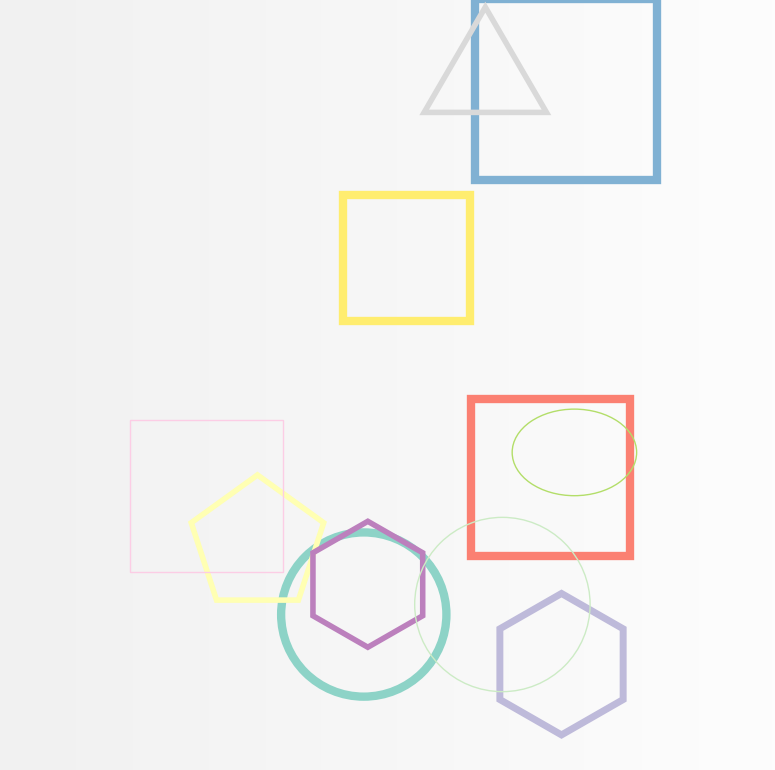[{"shape": "circle", "thickness": 3, "radius": 0.53, "center": [0.469, 0.202]}, {"shape": "pentagon", "thickness": 2, "radius": 0.45, "center": [0.332, 0.293]}, {"shape": "hexagon", "thickness": 2.5, "radius": 0.46, "center": [0.725, 0.137]}, {"shape": "square", "thickness": 3, "radius": 0.51, "center": [0.711, 0.38]}, {"shape": "square", "thickness": 3, "radius": 0.59, "center": [0.73, 0.884]}, {"shape": "oval", "thickness": 0.5, "radius": 0.4, "center": [0.741, 0.412]}, {"shape": "square", "thickness": 0.5, "radius": 0.5, "center": [0.266, 0.356]}, {"shape": "triangle", "thickness": 2, "radius": 0.46, "center": [0.626, 0.9]}, {"shape": "hexagon", "thickness": 2, "radius": 0.41, "center": [0.475, 0.241]}, {"shape": "circle", "thickness": 0.5, "radius": 0.57, "center": [0.648, 0.215]}, {"shape": "square", "thickness": 3, "radius": 0.41, "center": [0.525, 0.664]}]